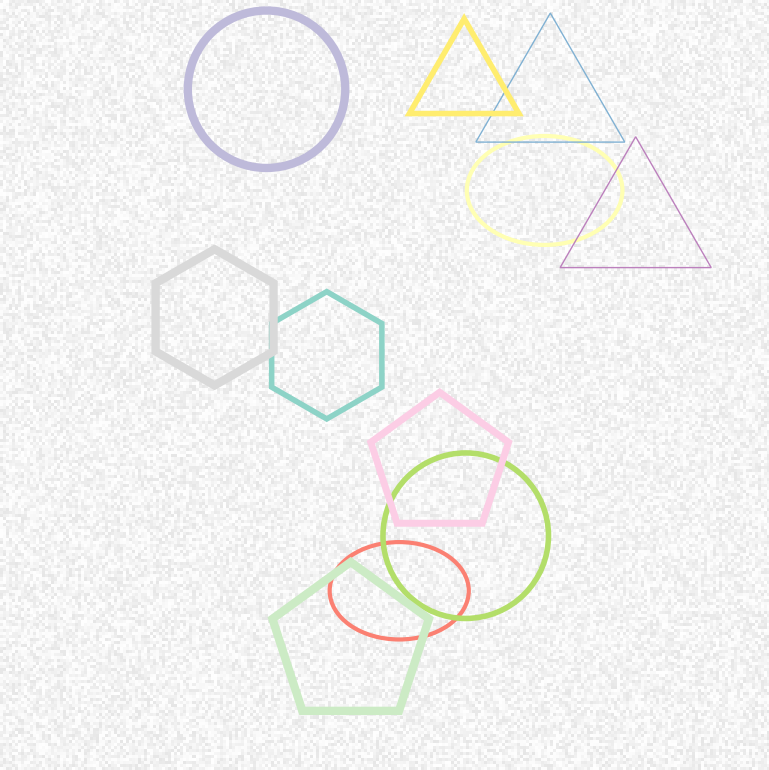[{"shape": "hexagon", "thickness": 2, "radius": 0.41, "center": [0.424, 0.539]}, {"shape": "oval", "thickness": 1.5, "radius": 0.51, "center": [0.707, 0.753]}, {"shape": "circle", "thickness": 3, "radius": 0.51, "center": [0.346, 0.884]}, {"shape": "oval", "thickness": 1.5, "radius": 0.45, "center": [0.518, 0.233]}, {"shape": "triangle", "thickness": 0.5, "radius": 0.56, "center": [0.715, 0.871]}, {"shape": "circle", "thickness": 2, "radius": 0.54, "center": [0.605, 0.304]}, {"shape": "pentagon", "thickness": 2.5, "radius": 0.47, "center": [0.571, 0.397]}, {"shape": "hexagon", "thickness": 3, "radius": 0.44, "center": [0.279, 0.588]}, {"shape": "triangle", "thickness": 0.5, "radius": 0.57, "center": [0.826, 0.709]}, {"shape": "pentagon", "thickness": 3, "radius": 0.53, "center": [0.455, 0.163]}, {"shape": "triangle", "thickness": 2, "radius": 0.41, "center": [0.603, 0.894]}]